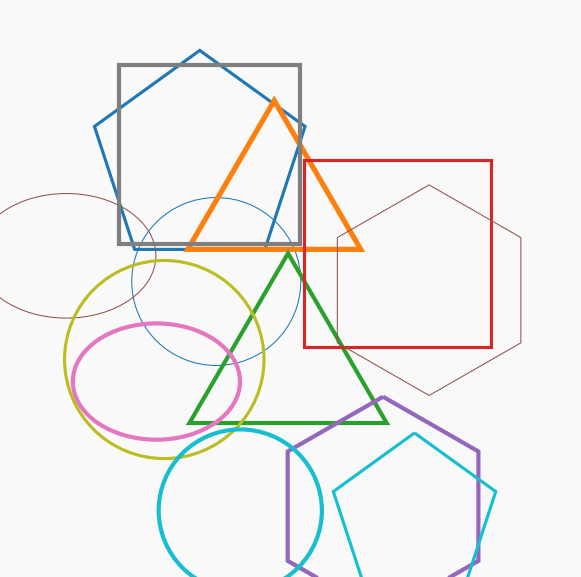[{"shape": "pentagon", "thickness": 1.5, "radius": 0.95, "center": [0.344, 0.721]}, {"shape": "circle", "thickness": 0.5, "radius": 0.73, "center": [0.372, 0.512]}, {"shape": "triangle", "thickness": 2.5, "radius": 0.86, "center": [0.472, 0.653]}, {"shape": "triangle", "thickness": 2, "radius": 0.98, "center": [0.496, 0.365]}, {"shape": "square", "thickness": 1.5, "radius": 0.81, "center": [0.684, 0.56]}, {"shape": "hexagon", "thickness": 2, "radius": 0.95, "center": [0.659, 0.123]}, {"shape": "hexagon", "thickness": 0.5, "radius": 0.91, "center": [0.738, 0.497]}, {"shape": "oval", "thickness": 0.5, "radius": 0.77, "center": [0.114, 0.556]}, {"shape": "oval", "thickness": 2, "radius": 0.72, "center": [0.269, 0.338]}, {"shape": "square", "thickness": 2, "radius": 0.78, "center": [0.36, 0.732]}, {"shape": "circle", "thickness": 1.5, "radius": 0.86, "center": [0.283, 0.377]}, {"shape": "pentagon", "thickness": 1.5, "radius": 0.73, "center": [0.713, 0.103]}, {"shape": "circle", "thickness": 2, "radius": 0.7, "center": [0.413, 0.115]}]